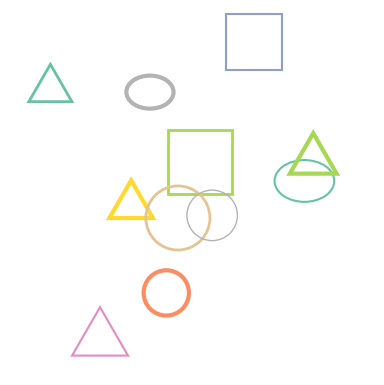[{"shape": "oval", "thickness": 1.5, "radius": 0.39, "center": [0.791, 0.53]}, {"shape": "triangle", "thickness": 2, "radius": 0.32, "center": [0.131, 0.768]}, {"shape": "circle", "thickness": 3, "radius": 0.29, "center": [0.432, 0.239]}, {"shape": "square", "thickness": 1.5, "radius": 0.36, "center": [0.66, 0.89]}, {"shape": "triangle", "thickness": 1.5, "radius": 0.42, "center": [0.26, 0.118]}, {"shape": "triangle", "thickness": 3, "radius": 0.35, "center": [0.814, 0.584]}, {"shape": "square", "thickness": 2, "radius": 0.41, "center": [0.52, 0.58]}, {"shape": "triangle", "thickness": 3, "radius": 0.33, "center": [0.341, 0.466]}, {"shape": "circle", "thickness": 2, "radius": 0.42, "center": [0.462, 0.434]}, {"shape": "circle", "thickness": 1, "radius": 0.33, "center": [0.551, 0.441]}, {"shape": "oval", "thickness": 3, "radius": 0.31, "center": [0.39, 0.761]}]